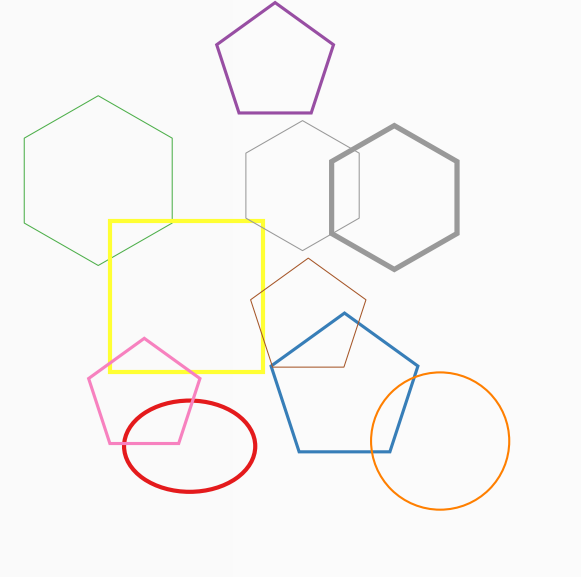[{"shape": "oval", "thickness": 2, "radius": 0.56, "center": [0.326, 0.226]}, {"shape": "pentagon", "thickness": 1.5, "radius": 0.66, "center": [0.593, 0.324]}, {"shape": "hexagon", "thickness": 0.5, "radius": 0.73, "center": [0.169, 0.686]}, {"shape": "pentagon", "thickness": 1.5, "radius": 0.53, "center": [0.473, 0.889]}, {"shape": "circle", "thickness": 1, "radius": 0.59, "center": [0.757, 0.235]}, {"shape": "square", "thickness": 2, "radius": 0.66, "center": [0.321, 0.486]}, {"shape": "pentagon", "thickness": 0.5, "radius": 0.52, "center": [0.53, 0.448]}, {"shape": "pentagon", "thickness": 1.5, "radius": 0.5, "center": [0.248, 0.313]}, {"shape": "hexagon", "thickness": 0.5, "radius": 0.56, "center": [0.52, 0.678]}, {"shape": "hexagon", "thickness": 2.5, "radius": 0.62, "center": [0.678, 0.657]}]